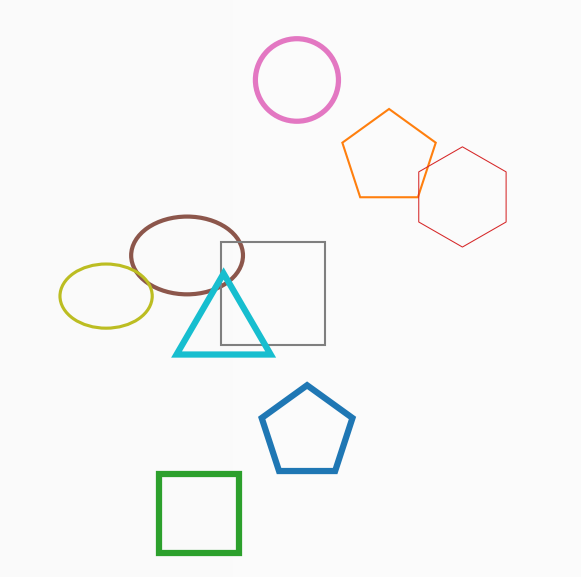[{"shape": "pentagon", "thickness": 3, "radius": 0.41, "center": [0.528, 0.25]}, {"shape": "pentagon", "thickness": 1, "radius": 0.42, "center": [0.669, 0.726]}, {"shape": "square", "thickness": 3, "radius": 0.34, "center": [0.342, 0.11]}, {"shape": "hexagon", "thickness": 0.5, "radius": 0.43, "center": [0.796, 0.658]}, {"shape": "oval", "thickness": 2, "radius": 0.48, "center": [0.322, 0.557]}, {"shape": "circle", "thickness": 2.5, "radius": 0.36, "center": [0.511, 0.861]}, {"shape": "square", "thickness": 1, "radius": 0.45, "center": [0.47, 0.491]}, {"shape": "oval", "thickness": 1.5, "radius": 0.4, "center": [0.183, 0.486]}, {"shape": "triangle", "thickness": 3, "radius": 0.47, "center": [0.385, 0.432]}]